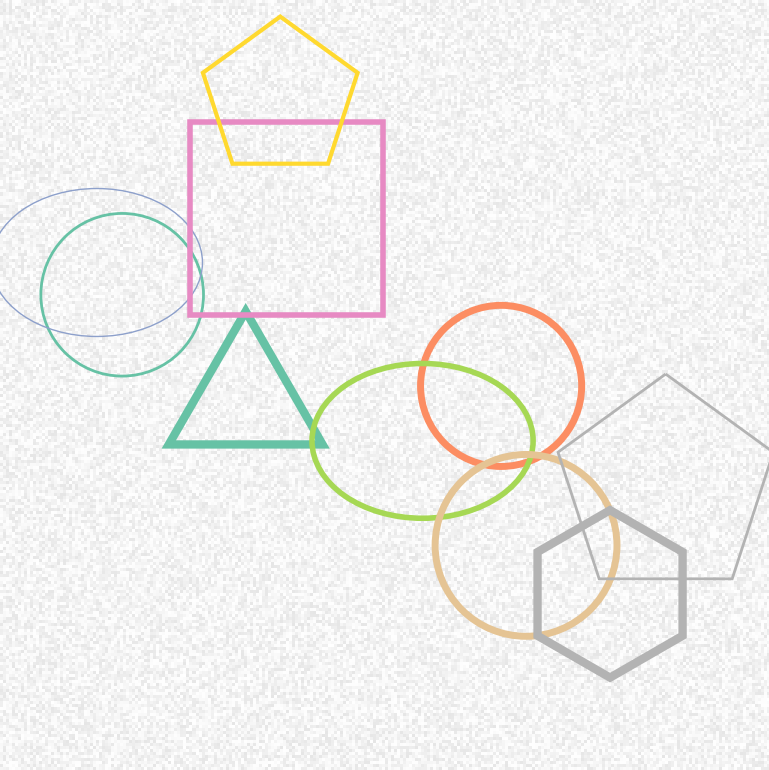[{"shape": "circle", "thickness": 1, "radius": 0.53, "center": [0.159, 0.617]}, {"shape": "triangle", "thickness": 3, "radius": 0.58, "center": [0.319, 0.48]}, {"shape": "circle", "thickness": 2.5, "radius": 0.52, "center": [0.651, 0.499]}, {"shape": "oval", "thickness": 0.5, "radius": 0.69, "center": [0.126, 0.659]}, {"shape": "square", "thickness": 2, "radius": 0.63, "center": [0.373, 0.716]}, {"shape": "oval", "thickness": 2, "radius": 0.72, "center": [0.549, 0.427]}, {"shape": "pentagon", "thickness": 1.5, "radius": 0.53, "center": [0.364, 0.873]}, {"shape": "circle", "thickness": 2.5, "radius": 0.59, "center": [0.683, 0.292]}, {"shape": "hexagon", "thickness": 3, "radius": 0.54, "center": [0.792, 0.229]}, {"shape": "pentagon", "thickness": 1, "radius": 0.74, "center": [0.864, 0.367]}]